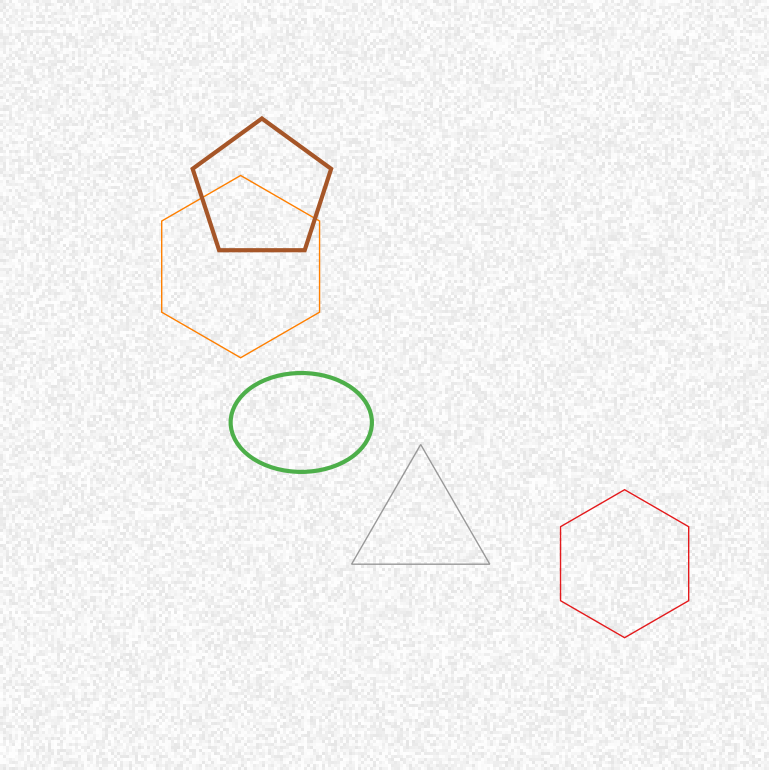[{"shape": "hexagon", "thickness": 0.5, "radius": 0.48, "center": [0.811, 0.268]}, {"shape": "oval", "thickness": 1.5, "radius": 0.46, "center": [0.391, 0.451]}, {"shape": "hexagon", "thickness": 0.5, "radius": 0.59, "center": [0.313, 0.654]}, {"shape": "pentagon", "thickness": 1.5, "radius": 0.47, "center": [0.34, 0.752]}, {"shape": "triangle", "thickness": 0.5, "radius": 0.52, "center": [0.546, 0.319]}]